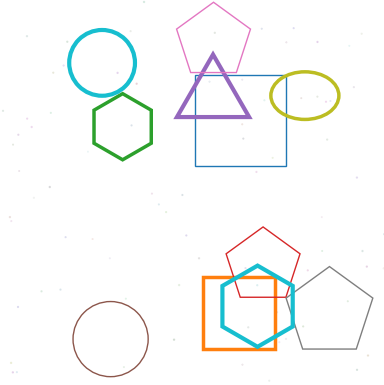[{"shape": "square", "thickness": 1, "radius": 0.6, "center": [0.625, 0.687]}, {"shape": "square", "thickness": 2.5, "radius": 0.47, "center": [0.62, 0.186]}, {"shape": "hexagon", "thickness": 2.5, "radius": 0.43, "center": [0.319, 0.671]}, {"shape": "pentagon", "thickness": 1, "radius": 0.5, "center": [0.683, 0.31]}, {"shape": "triangle", "thickness": 3, "radius": 0.54, "center": [0.553, 0.75]}, {"shape": "circle", "thickness": 1, "radius": 0.49, "center": [0.287, 0.119]}, {"shape": "pentagon", "thickness": 1, "radius": 0.5, "center": [0.555, 0.893]}, {"shape": "pentagon", "thickness": 1, "radius": 0.59, "center": [0.856, 0.189]}, {"shape": "oval", "thickness": 2.5, "radius": 0.44, "center": [0.792, 0.752]}, {"shape": "circle", "thickness": 3, "radius": 0.43, "center": [0.265, 0.837]}, {"shape": "hexagon", "thickness": 3, "radius": 0.53, "center": [0.669, 0.205]}]